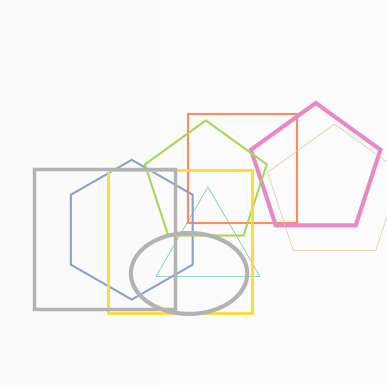[{"shape": "triangle", "thickness": 0.5, "radius": 0.78, "center": [0.537, 0.359]}, {"shape": "square", "thickness": 1.5, "radius": 0.71, "center": [0.626, 0.562]}, {"shape": "hexagon", "thickness": 1.5, "radius": 0.91, "center": [0.34, 0.403]}, {"shape": "pentagon", "thickness": 3, "radius": 0.88, "center": [0.815, 0.557]}, {"shape": "pentagon", "thickness": 1.5, "radius": 0.83, "center": [0.531, 0.522]}, {"shape": "square", "thickness": 2, "radius": 0.93, "center": [0.464, 0.372]}, {"shape": "pentagon", "thickness": 0.5, "radius": 0.91, "center": [0.863, 0.496]}, {"shape": "square", "thickness": 2.5, "radius": 0.91, "center": [0.27, 0.379]}, {"shape": "oval", "thickness": 3, "radius": 0.75, "center": [0.488, 0.29]}]